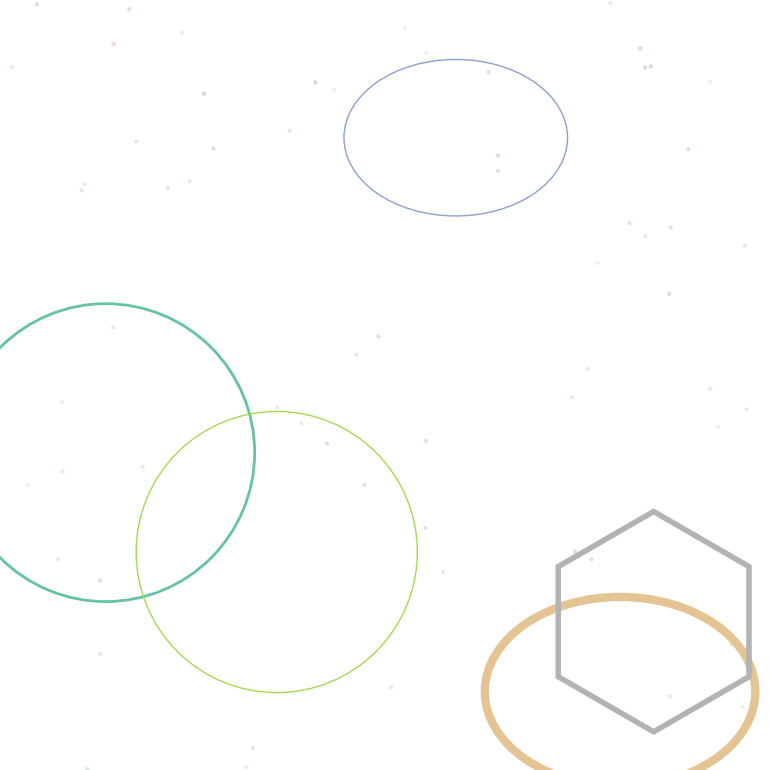[{"shape": "circle", "thickness": 1, "radius": 0.97, "center": [0.137, 0.412]}, {"shape": "oval", "thickness": 0.5, "radius": 0.73, "center": [0.592, 0.821]}, {"shape": "circle", "thickness": 0.5, "radius": 0.91, "center": [0.359, 0.283]}, {"shape": "oval", "thickness": 3, "radius": 0.88, "center": [0.805, 0.102]}, {"shape": "hexagon", "thickness": 2, "radius": 0.72, "center": [0.849, 0.193]}]